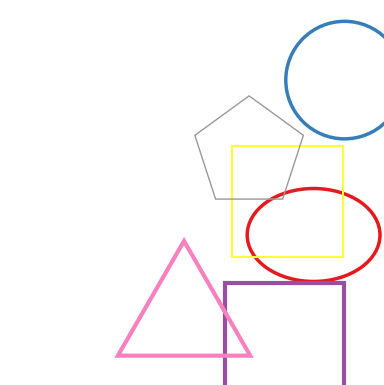[{"shape": "oval", "thickness": 2.5, "radius": 0.86, "center": [0.815, 0.39]}, {"shape": "circle", "thickness": 2.5, "radius": 0.76, "center": [0.895, 0.792]}, {"shape": "square", "thickness": 3, "radius": 0.77, "center": [0.739, 0.11]}, {"shape": "square", "thickness": 1.5, "radius": 0.72, "center": [0.746, 0.476]}, {"shape": "triangle", "thickness": 3, "radius": 0.99, "center": [0.478, 0.175]}, {"shape": "pentagon", "thickness": 1, "radius": 0.74, "center": [0.647, 0.603]}]